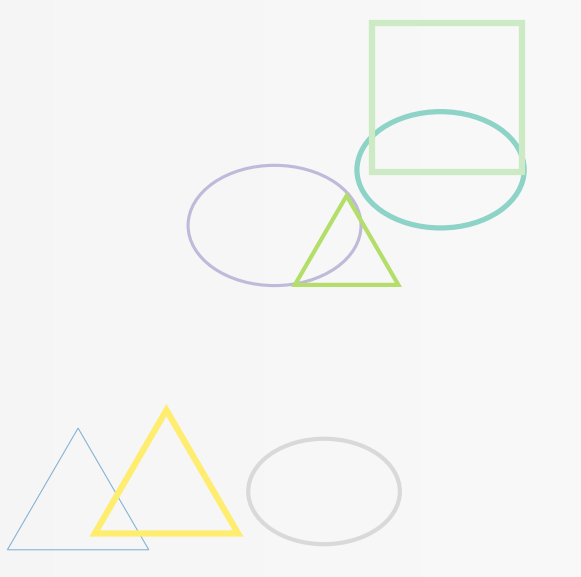[{"shape": "oval", "thickness": 2.5, "radius": 0.72, "center": [0.758, 0.705]}, {"shape": "oval", "thickness": 1.5, "radius": 0.74, "center": [0.472, 0.609]}, {"shape": "triangle", "thickness": 0.5, "radius": 0.7, "center": [0.134, 0.117]}, {"shape": "triangle", "thickness": 2, "radius": 0.51, "center": [0.596, 0.557]}, {"shape": "oval", "thickness": 2, "radius": 0.65, "center": [0.558, 0.148]}, {"shape": "square", "thickness": 3, "radius": 0.64, "center": [0.769, 0.83]}, {"shape": "triangle", "thickness": 3, "radius": 0.71, "center": [0.286, 0.147]}]